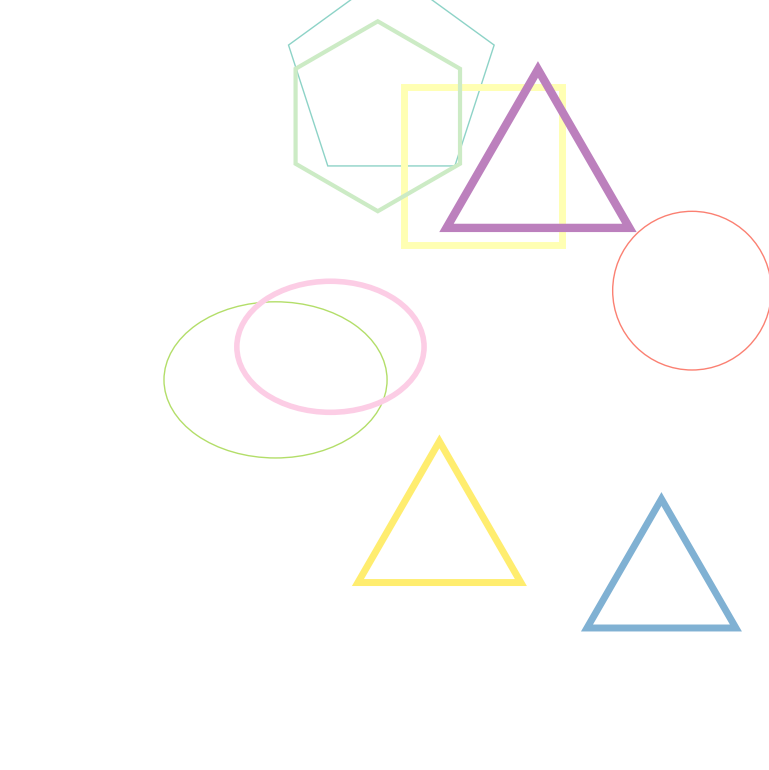[{"shape": "pentagon", "thickness": 0.5, "radius": 0.7, "center": [0.508, 0.898]}, {"shape": "square", "thickness": 2.5, "radius": 0.51, "center": [0.627, 0.784]}, {"shape": "circle", "thickness": 0.5, "radius": 0.52, "center": [0.899, 0.623]}, {"shape": "triangle", "thickness": 2.5, "radius": 0.56, "center": [0.859, 0.24]}, {"shape": "oval", "thickness": 0.5, "radius": 0.72, "center": [0.358, 0.507]}, {"shape": "oval", "thickness": 2, "radius": 0.61, "center": [0.429, 0.55]}, {"shape": "triangle", "thickness": 3, "radius": 0.69, "center": [0.699, 0.773]}, {"shape": "hexagon", "thickness": 1.5, "radius": 0.62, "center": [0.491, 0.849]}, {"shape": "triangle", "thickness": 2.5, "radius": 0.61, "center": [0.571, 0.305]}]